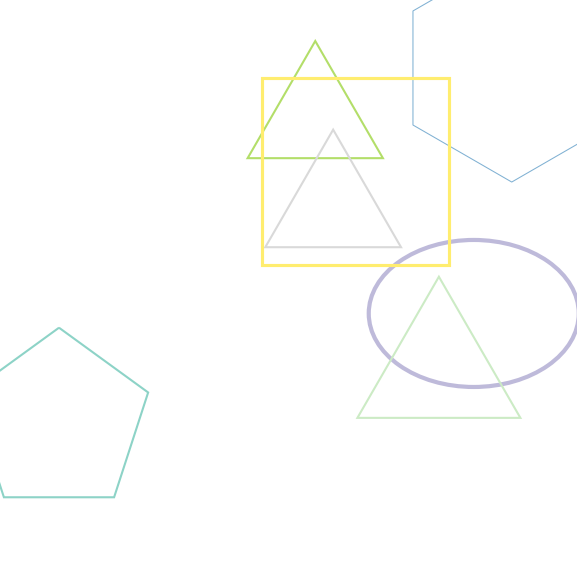[{"shape": "pentagon", "thickness": 1, "radius": 0.81, "center": [0.102, 0.269]}, {"shape": "oval", "thickness": 2, "radius": 0.91, "center": [0.82, 0.456]}, {"shape": "hexagon", "thickness": 0.5, "radius": 0.99, "center": [0.886, 0.881]}, {"shape": "triangle", "thickness": 1, "radius": 0.68, "center": [0.546, 0.793]}, {"shape": "triangle", "thickness": 1, "radius": 0.68, "center": [0.577, 0.639]}, {"shape": "triangle", "thickness": 1, "radius": 0.81, "center": [0.76, 0.357]}, {"shape": "square", "thickness": 1.5, "radius": 0.81, "center": [0.616, 0.703]}]